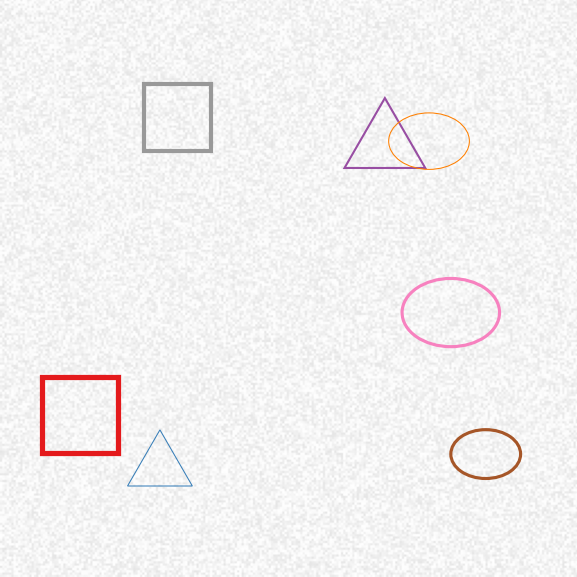[{"shape": "square", "thickness": 2.5, "radius": 0.33, "center": [0.139, 0.28]}, {"shape": "triangle", "thickness": 0.5, "radius": 0.32, "center": [0.277, 0.19]}, {"shape": "triangle", "thickness": 1, "radius": 0.4, "center": [0.666, 0.749]}, {"shape": "oval", "thickness": 0.5, "radius": 0.35, "center": [0.743, 0.755]}, {"shape": "oval", "thickness": 1.5, "radius": 0.3, "center": [0.841, 0.213]}, {"shape": "oval", "thickness": 1.5, "radius": 0.42, "center": [0.781, 0.458]}, {"shape": "square", "thickness": 2, "radius": 0.29, "center": [0.308, 0.796]}]